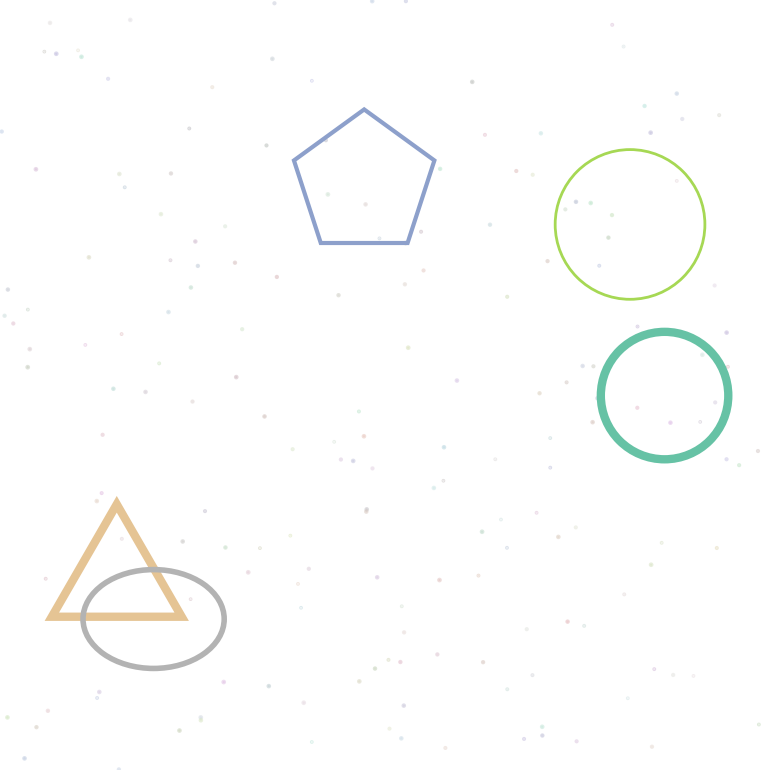[{"shape": "circle", "thickness": 3, "radius": 0.41, "center": [0.863, 0.486]}, {"shape": "pentagon", "thickness": 1.5, "radius": 0.48, "center": [0.473, 0.762]}, {"shape": "circle", "thickness": 1, "radius": 0.49, "center": [0.818, 0.709]}, {"shape": "triangle", "thickness": 3, "radius": 0.49, "center": [0.152, 0.248]}, {"shape": "oval", "thickness": 2, "radius": 0.46, "center": [0.199, 0.196]}]